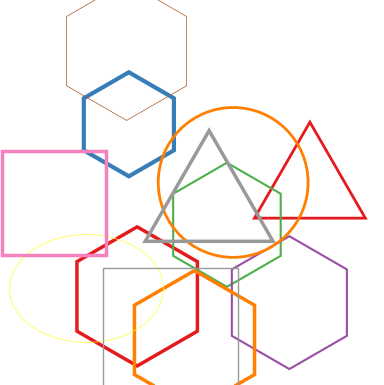[{"shape": "hexagon", "thickness": 2.5, "radius": 0.9, "center": [0.356, 0.23]}, {"shape": "triangle", "thickness": 2, "radius": 0.83, "center": [0.805, 0.517]}, {"shape": "hexagon", "thickness": 3, "radius": 0.68, "center": [0.335, 0.677]}, {"shape": "hexagon", "thickness": 1.5, "radius": 0.81, "center": [0.589, 0.416]}, {"shape": "hexagon", "thickness": 1.5, "radius": 0.86, "center": [0.752, 0.214]}, {"shape": "circle", "thickness": 2, "radius": 0.97, "center": [0.606, 0.526]}, {"shape": "hexagon", "thickness": 2.5, "radius": 0.9, "center": [0.505, 0.117]}, {"shape": "oval", "thickness": 0.5, "radius": 1.0, "center": [0.224, 0.251]}, {"shape": "hexagon", "thickness": 0.5, "radius": 0.9, "center": [0.329, 0.867]}, {"shape": "square", "thickness": 2.5, "radius": 0.67, "center": [0.141, 0.473]}, {"shape": "square", "thickness": 1, "radius": 0.88, "center": [0.444, 0.128]}, {"shape": "triangle", "thickness": 2.5, "radius": 0.96, "center": [0.543, 0.469]}]